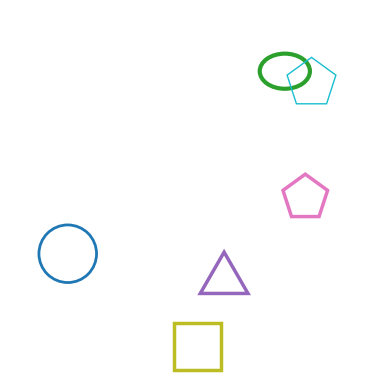[{"shape": "circle", "thickness": 2, "radius": 0.37, "center": [0.176, 0.341]}, {"shape": "oval", "thickness": 3, "radius": 0.33, "center": [0.74, 0.815]}, {"shape": "triangle", "thickness": 2.5, "radius": 0.36, "center": [0.582, 0.274]}, {"shape": "pentagon", "thickness": 2.5, "radius": 0.3, "center": [0.793, 0.487]}, {"shape": "square", "thickness": 2.5, "radius": 0.31, "center": [0.513, 0.1]}, {"shape": "pentagon", "thickness": 1, "radius": 0.33, "center": [0.809, 0.784]}]